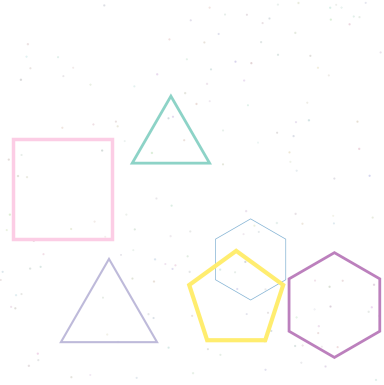[{"shape": "triangle", "thickness": 2, "radius": 0.58, "center": [0.444, 0.634]}, {"shape": "triangle", "thickness": 1.5, "radius": 0.72, "center": [0.283, 0.183]}, {"shape": "hexagon", "thickness": 0.5, "radius": 0.53, "center": [0.651, 0.326]}, {"shape": "square", "thickness": 2.5, "radius": 0.65, "center": [0.163, 0.509]}, {"shape": "hexagon", "thickness": 2, "radius": 0.68, "center": [0.869, 0.208]}, {"shape": "pentagon", "thickness": 3, "radius": 0.64, "center": [0.613, 0.22]}]